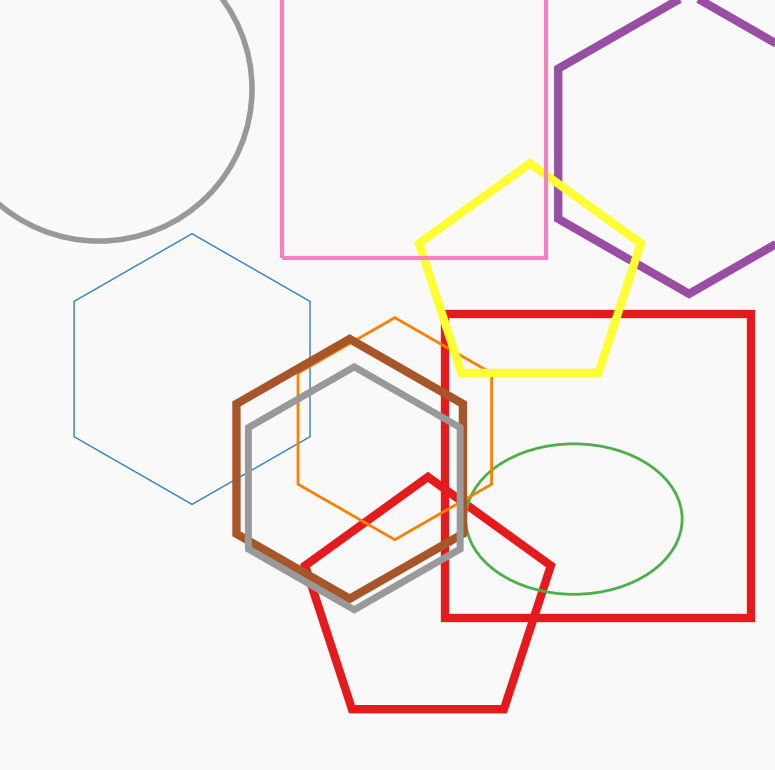[{"shape": "pentagon", "thickness": 3, "radius": 0.83, "center": [0.552, 0.214]}, {"shape": "square", "thickness": 3, "radius": 0.99, "center": [0.771, 0.395]}, {"shape": "hexagon", "thickness": 0.5, "radius": 0.88, "center": [0.248, 0.521]}, {"shape": "oval", "thickness": 1, "radius": 0.7, "center": [0.741, 0.326]}, {"shape": "hexagon", "thickness": 3, "radius": 0.97, "center": [0.889, 0.813]}, {"shape": "hexagon", "thickness": 1, "radius": 0.72, "center": [0.509, 0.443]}, {"shape": "pentagon", "thickness": 3, "radius": 0.75, "center": [0.684, 0.637]}, {"shape": "hexagon", "thickness": 3, "radius": 0.84, "center": [0.451, 0.391]}, {"shape": "square", "thickness": 1.5, "radius": 0.85, "center": [0.535, 0.835]}, {"shape": "hexagon", "thickness": 2.5, "radius": 0.79, "center": [0.457, 0.366]}, {"shape": "circle", "thickness": 2, "radius": 0.99, "center": [0.128, 0.884]}]